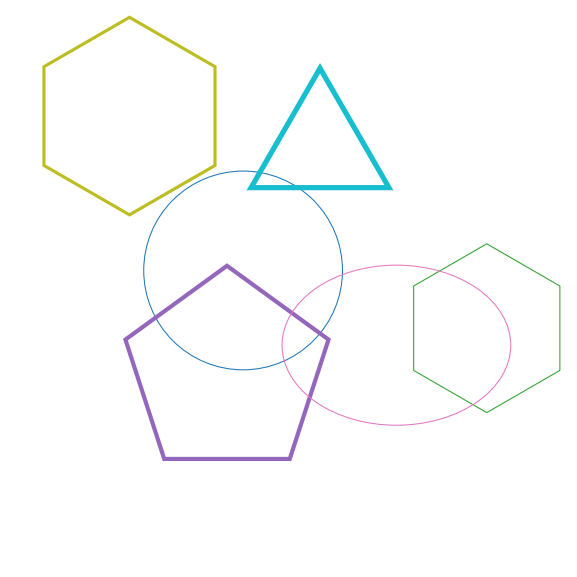[{"shape": "circle", "thickness": 0.5, "radius": 0.86, "center": [0.421, 0.531]}, {"shape": "hexagon", "thickness": 0.5, "radius": 0.73, "center": [0.843, 0.431]}, {"shape": "pentagon", "thickness": 2, "radius": 0.92, "center": [0.393, 0.354]}, {"shape": "oval", "thickness": 0.5, "radius": 0.99, "center": [0.686, 0.401]}, {"shape": "hexagon", "thickness": 1.5, "radius": 0.86, "center": [0.224, 0.798]}, {"shape": "triangle", "thickness": 2.5, "radius": 0.69, "center": [0.554, 0.743]}]